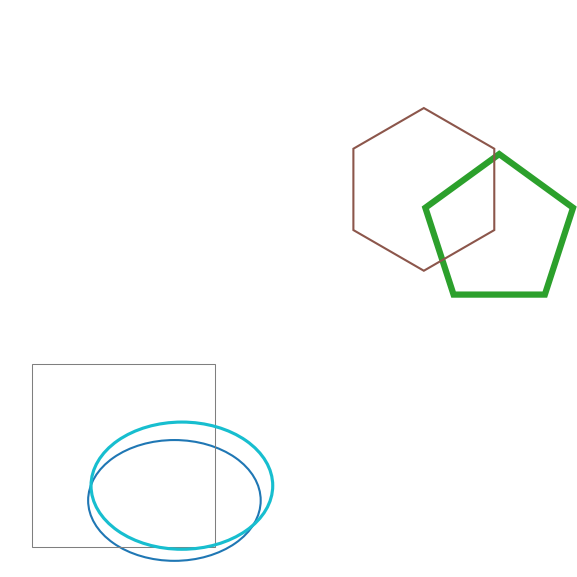[{"shape": "oval", "thickness": 1, "radius": 0.75, "center": [0.302, 0.133]}, {"shape": "pentagon", "thickness": 3, "radius": 0.67, "center": [0.864, 0.598]}, {"shape": "hexagon", "thickness": 1, "radius": 0.7, "center": [0.734, 0.671]}, {"shape": "square", "thickness": 0.5, "radius": 0.79, "center": [0.214, 0.211]}, {"shape": "oval", "thickness": 1.5, "radius": 0.79, "center": [0.315, 0.158]}]